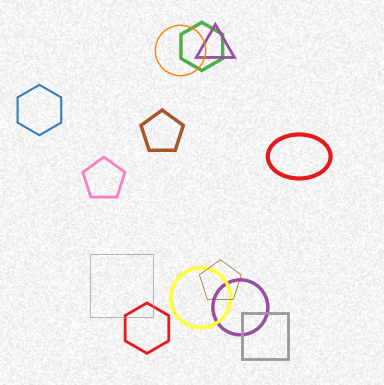[{"shape": "hexagon", "thickness": 2, "radius": 0.33, "center": [0.382, 0.148]}, {"shape": "oval", "thickness": 3, "radius": 0.41, "center": [0.777, 0.594]}, {"shape": "hexagon", "thickness": 1.5, "radius": 0.33, "center": [0.102, 0.714]}, {"shape": "hexagon", "thickness": 2.5, "radius": 0.31, "center": [0.524, 0.879]}, {"shape": "circle", "thickness": 2.5, "radius": 0.36, "center": [0.624, 0.202]}, {"shape": "triangle", "thickness": 2, "radius": 0.29, "center": [0.559, 0.879]}, {"shape": "circle", "thickness": 1, "radius": 0.33, "center": [0.469, 0.869]}, {"shape": "circle", "thickness": 2.5, "radius": 0.39, "center": [0.521, 0.227]}, {"shape": "pentagon", "thickness": 0.5, "radius": 0.29, "center": [0.572, 0.268]}, {"shape": "pentagon", "thickness": 2.5, "radius": 0.29, "center": [0.421, 0.656]}, {"shape": "pentagon", "thickness": 2, "radius": 0.29, "center": [0.27, 0.535]}, {"shape": "square", "thickness": 2, "radius": 0.3, "center": [0.689, 0.127]}, {"shape": "square", "thickness": 0.5, "radius": 0.41, "center": [0.316, 0.258]}]